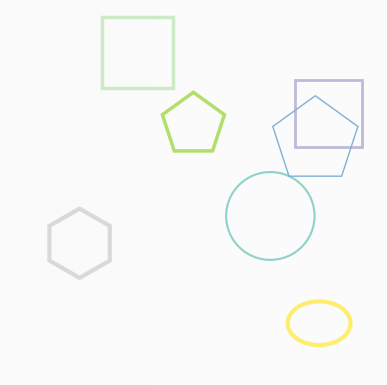[{"shape": "circle", "thickness": 1.5, "radius": 0.57, "center": [0.698, 0.439]}, {"shape": "square", "thickness": 2, "radius": 0.44, "center": [0.847, 0.706]}, {"shape": "pentagon", "thickness": 1, "radius": 0.58, "center": [0.814, 0.636]}, {"shape": "pentagon", "thickness": 2.5, "radius": 0.42, "center": [0.499, 0.676]}, {"shape": "hexagon", "thickness": 3, "radius": 0.45, "center": [0.205, 0.368]}, {"shape": "square", "thickness": 2.5, "radius": 0.46, "center": [0.355, 0.864]}, {"shape": "oval", "thickness": 3, "radius": 0.41, "center": [0.823, 0.16]}]